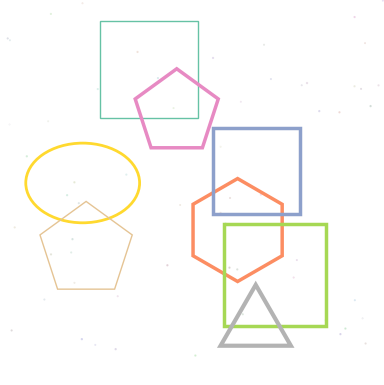[{"shape": "square", "thickness": 1, "radius": 0.63, "center": [0.387, 0.819]}, {"shape": "hexagon", "thickness": 2.5, "radius": 0.67, "center": [0.617, 0.403]}, {"shape": "square", "thickness": 2.5, "radius": 0.56, "center": [0.666, 0.556]}, {"shape": "pentagon", "thickness": 2.5, "radius": 0.57, "center": [0.459, 0.708]}, {"shape": "square", "thickness": 2.5, "radius": 0.67, "center": [0.714, 0.286]}, {"shape": "oval", "thickness": 2, "radius": 0.74, "center": [0.215, 0.525]}, {"shape": "pentagon", "thickness": 1, "radius": 0.63, "center": [0.224, 0.351]}, {"shape": "triangle", "thickness": 3, "radius": 0.53, "center": [0.664, 0.155]}]